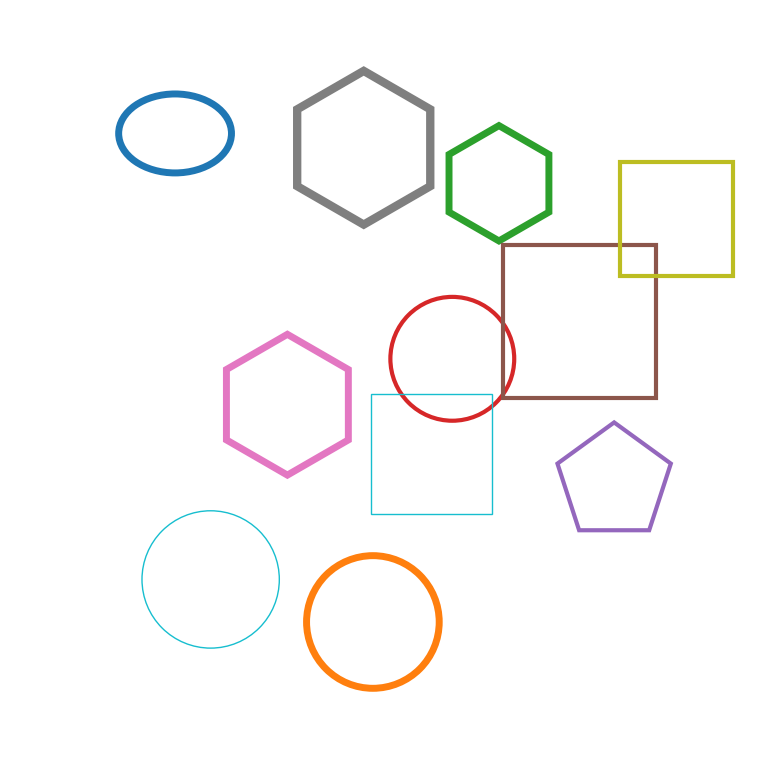[{"shape": "oval", "thickness": 2.5, "radius": 0.37, "center": [0.227, 0.827]}, {"shape": "circle", "thickness": 2.5, "radius": 0.43, "center": [0.484, 0.192]}, {"shape": "hexagon", "thickness": 2.5, "radius": 0.37, "center": [0.648, 0.762]}, {"shape": "circle", "thickness": 1.5, "radius": 0.4, "center": [0.587, 0.534]}, {"shape": "pentagon", "thickness": 1.5, "radius": 0.39, "center": [0.798, 0.374]}, {"shape": "square", "thickness": 1.5, "radius": 0.5, "center": [0.752, 0.582]}, {"shape": "hexagon", "thickness": 2.5, "radius": 0.46, "center": [0.373, 0.474]}, {"shape": "hexagon", "thickness": 3, "radius": 0.5, "center": [0.472, 0.808]}, {"shape": "square", "thickness": 1.5, "radius": 0.37, "center": [0.879, 0.716]}, {"shape": "square", "thickness": 0.5, "radius": 0.39, "center": [0.56, 0.411]}, {"shape": "circle", "thickness": 0.5, "radius": 0.45, "center": [0.274, 0.247]}]